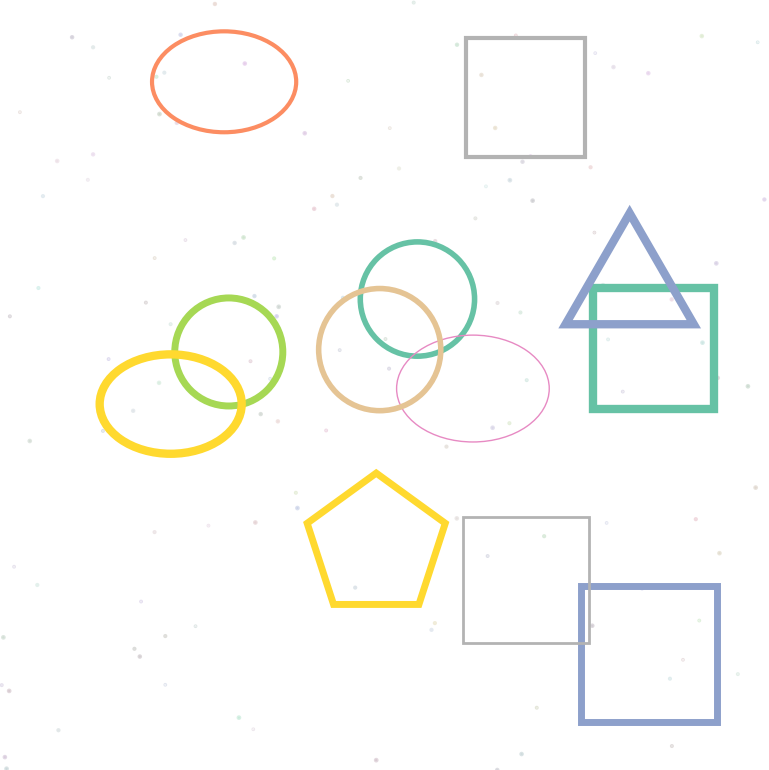[{"shape": "square", "thickness": 3, "radius": 0.39, "center": [0.849, 0.547]}, {"shape": "circle", "thickness": 2, "radius": 0.37, "center": [0.542, 0.612]}, {"shape": "oval", "thickness": 1.5, "radius": 0.47, "center": [0.291, 0.894]}, {"shape": "square", "thickness": 2.5, "radius": 0.44, "center": [0.843, 0.15]}, {"shape": "triangle", "thickness": 3, "radius": 0.48, "center": [0.818, 0.627]}, {"shape": "oval", "thickness": 0.5, "radius": 0.5, "center": [0.614, 0.495]}, {"shape": "circle", "thickness": 2.5, "radius": 0.35, "center": [0.297, 0.543]}, {"shape": "pentagon", "thickness": 2.5, "radius": 0.47, "center": [0.489, 0.291]}, {"shape": "oval", "thickness": 3, "radius": 0.46, "center": [0.222, 0.475]}, {"shape": "circle", "thickness": 2, "radius": 0.4, "center": [0.493, 0.546]}, {"shape": "square", "thickness": 1.5, "radius": 0.39, "center": [0.683, 0.874]}, {"shape": "square", "thickness": 1, "radius": 0.41, "center": [0.683, 0.247]}]